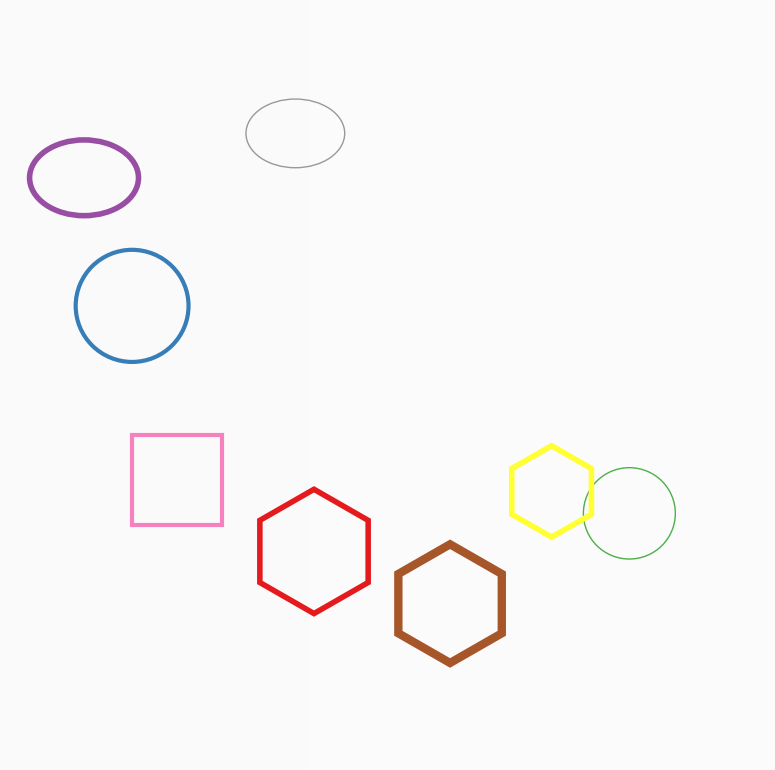[{"shape": "hexagon", "thickness": 2, "radius": 0.4, "center": [0.405, 0.284]}, {"shape": "circle", "thickness": 1.5, "radius": 0.36, "center": [0.17, 0.603]}, {"shape": "circle", "thickness": 0.5, "radius": 0.3, "center": [0.812, 0.333]}, {"shape": "oval", "thickness": 2, "radius": 0.35, "center": [0.108, 0.769]}, {"shape": "hexagon", "thickness": 2, "radius": 0.3, "center": [0.712, 0.362]}, {"shape": "hexagon", "thickness": 3, "radius": 0.39, "center": [0.581, 0.216]}, {"shape": "square", "thickness": 1.5, "radius": 0.29, "center": [0.229, 0.377]}, {"shape": "oval", "thickness": 0.5, "radius": 0.32, "center": [0.381, 0.827]}]